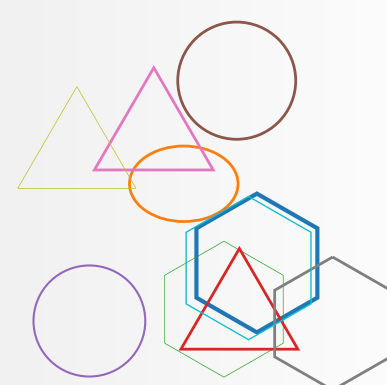[{"shape": "hexagon", "thickness": 3, "radius": 0.9, "center": [0.663, 0.317]}, {"shape": "oval", "thickness": 2, "radius": 0.7, "center": [0.474, 0.523]}, {"shape": "hexagon", "thickness": 0.5, "radius": 0.88, "center": [0.578, 0.197]}, {"shape": "triangle", "thickness": 2, "radius": 0.87, "center": [0.618, 0.18]}, {"shape": "circle", "thickness": 1.5, "radius": 0.72, "center": [0.231, 0.166]}, {"shape": "circle", "thickness": 2, "radius": 0.76, "center": [0.611, 0.79]}, {"shape": "triangle", "thickness": 2, "radius": 0.89, "center": [0.397, 0.647]}, {"shape": "hexagon", "thickness": 2, "radius": 0.86, "center": [0.858, 0.16]}, {"shape": "triangle", "thickness": 0.5, "radius": 0.88, "center": [0.198, 0.599]}, {"shape": "hexagon", "thickness": 1, "radius": 0.93, "center": [0.641, 0.304]}]